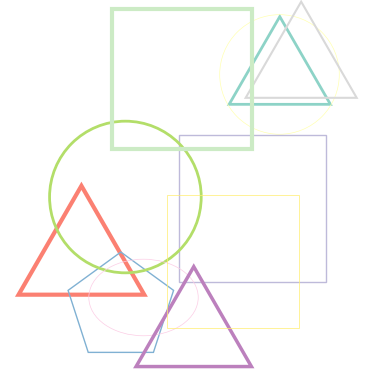[{"shape": "triangle", "thickness": 2, "radius": 0.76, "center": [0.727, 0.805]}, {"shape": "circle", "thickness": 0.5, "radius": 0.78, "center": [0.726, 0.807]}, {"shape": "square", "thickness": 1, "radius": 0.96, "center": [0.656, 0.459]}, {"shape": "triangle", "thickness": 3, "radius": 0.94, "center": [0.211, 0.329]}, {"shape": "pentagon", "thickness": 1, "radius": 0.72, "center": [0.314, 0.201]}, {"shape": "circle", "thickness": 2, "radius": 0.98, "center": [0.326, 0.488]}, {"shape": "oval", "thickness": 0.5, "radius": 0.71, "center": [0.373, 0.227]}, {"shape": "triangle", "thickness": 1.5, "radius": 0.83, "center": [0.782, 0.829]}, {"shape": "triangle", "thickness": 2.5, "radius": 0.86, "center": [0.503, 0.134]}, {"shape": "square", "thickness": 3, "radius": 0.91, "center": [0.473, 0.794]}, {"shape": "square", "thickness": 0.5, "radius": 0.86, "center": [0.606, 0.321]}]